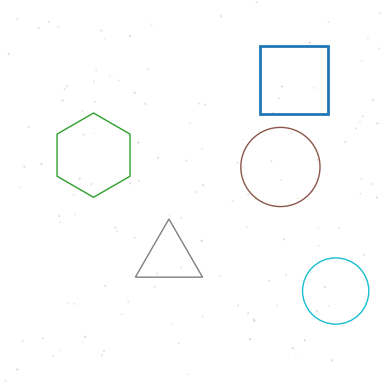[{"shape": "square", "thickness": 2, "radius": 0.44, "center": [0.764, 0.792]}, {"shape": "hexagon", "thickness": 1, "radius": 0.55, "center": [0.243, 0.597]}, {"shape": "circle", "thickness": 1, "radius": 0.51, "center": [0.728, 0.566]}, {"shape": "triangle", "thickness": 1, "radius": 0.5, "center": [0.439, 0.33]}, {"shape": "circle", "thickness": 1, "radius": 0.43, "center": [0.872, 0.244]}]